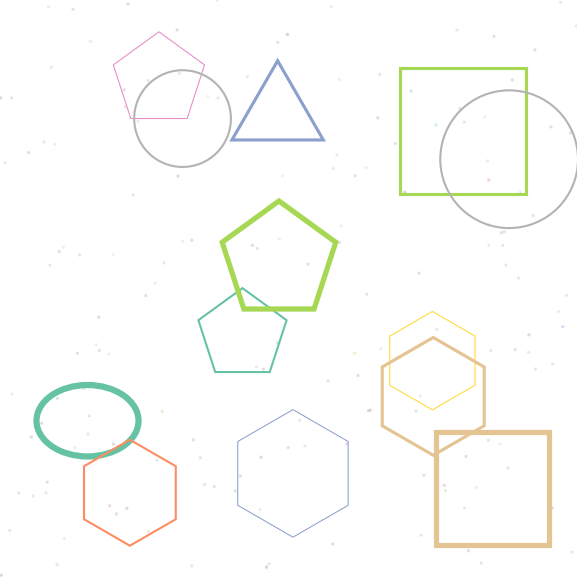[{"shape": "pentagon", "thickness": 1, "radius": 0.4, "center": [0.42, 0.42]}, {"shape": "oval", "thickness": 3, "radius": 0.44, "center": [0.152, 0.271]}, {"shape": "hexagon", "thickness": 1, "radius": 0.46, "center": [0.225, 0.146]}, {"shape": "triangle", "thickness": 1.5, "radius": 0.46, "center": [0.481, 0.802]}, {"shape": "hexagon", "thickness": 0.5, "radius": 0.55, "center": [0.507, 0.179]}, {"shape": "pentagon", "thickness": 0.5, "radius": 0.42, "center": [0.275, 0.861]}, {"shape": "pentagon", "thickness": 2.5, "radius": 0.52, "center": [0.483, 0.548]}, {"shape": "square", "thickness": 1.5, "radius": 0.55, "center": [0.802, 0.773]}, {"shape": "hexagon", "thickness": 0.5, "radius": 0.43, "center": [0.749, 0.375]}, {"shape": "square", "thickness": 2.5, "radius": 0.49, "center": [0.853, 0.153]}, {"shape": "hexagon", "thickness": 1.5, "radius": 0.51, "center": [0.75, 0.313]}, {"shape": "circle", "thickness": 1, "radius": 0.42, "center": [0.316, 0.794]}, {"shape": "circle", "thickness": 1, "radius": 0.6, "center": [0.882, 0.723]}]